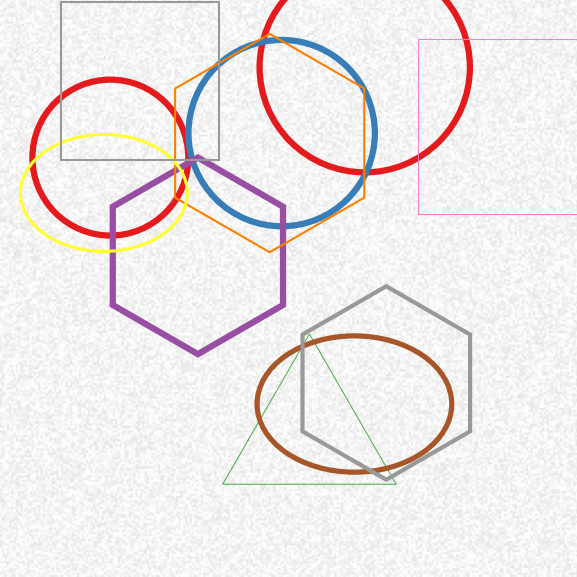[{"shape": "circle", "thickness": 3, "radius": 0.67, "center": [0.191, 0.726]}, {"shape": "circle", "thickness": 3, "radius": 0.91, "center": [0.632, 0.883]}, {"shape": "circle", "thickness": 3, "radius": 0.81, "center": [0.488, 0.769]}, {"shape": "triangle", "thickness": 0.5, "radius": 0.87, "center": [0.536, 0.247]}, {"shape": "hexagon", "thickness": 3, "radius": 0.85, "center": [0.343, 0.556]}, {"shape": "hexagon", "thickness": 1, "radius": 0.95, "center": [0.467, 0.751]}, {"shape": "oval", "thickness": 1.5, "radius": 0.72, "center": [0.18, 0.665]}, {"shape": "oval", "thickness": 2.5, "radius": 0.84, "center": [0.614, 0.3]}, {"shape": "square", "thickness": 0.5, "radius": 0.76, "center": [0.875, 0.781]}, {"shape": "hexagon", "thickness": 2, "radius": 0.84, "center": [0.669, 0.336]}, {"shape": "square", "thickness": 1, "radius": 0.68, "center": [0.242, 0.858]}]